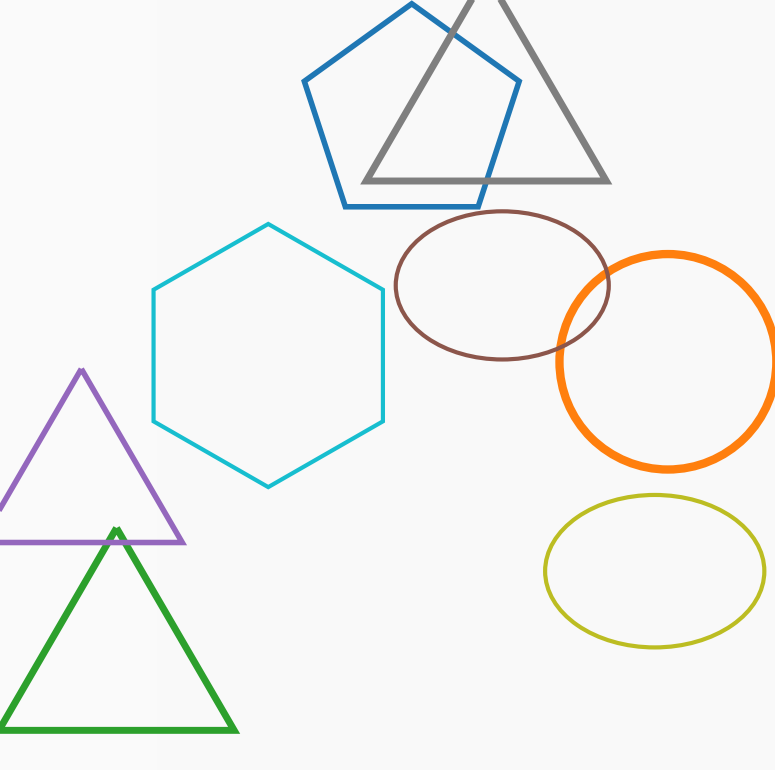[{"shape": "pentagon", "thickness": 2, "radius": 0.73, "center": [0.531, 0.849]}, {"shape": "circle", "thickness": 3, "radius": 0.7, "center": [0.862, 0.53]}, {"shape": "triangle", "thickness": 2.5, "radius": 0.88, "center": [0.15, 0.139]}, {"shape": "triangle", "thickness": 2, "radius": 0.75, "center": [0.105, 0.371]}, {"shape": "oval", "thickness": 1.5, "radius": 0.69, "center": [0.648, 0.629]}, {"shape": "triangle", "thickness": 2.5, "radius": 0.89, "center": [0.627, 0.854]}, {"shape": "oval", "thickness": 1.5, "radius": 0.71, "center": [0.845, 0.258]}, {"shape": "hexagon", "thickness": 1.5, "radius": 0.85, "center": [0.346, 0.538]}]